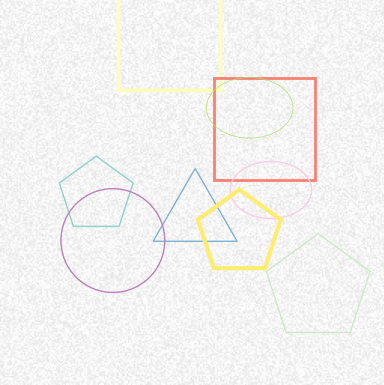[{"shape": "pentagon", "thickness": 1, "radius": 0.5, "center": [0.25, 0.494]}, {"shape": "square", "thickness": 2.5, "radius": 0.66, "center": [0.439, 0.899]}, {"shape": "square", "thickness": 2, "radius": 0.66, "center": [0.687, 0.666]}, {"shape": "triangle", "thickness": 1, "radius": 0.63, "center": [0.507, 0.436]}, {"shape": "oval", "thickness": 0.5, "radius": 0.56, "center": [0.649, 0.72]}, {"shape": "oval", "thickness": 1, "radius": 0.53, "center": [0.704, 0.506]}, {"shape": "circle", "thickness": 1, "radius": 0.67, "center": [0.293, 0.375]}, {"shape": "pentagon", "thickness": 1, "radius": 0.71, "center": [0.827, 0.251]}, {"shape": "pentagon", "thickness": 3, "radius": 0.56, "center": [0.622, 0.395]}]